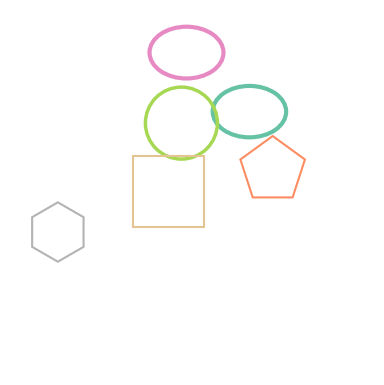[{"shape": "oval", "thickness": 3, "radius": 0.48, "center": [0.648, 0.71]}, {"shape": "pentagon", "thickness": 1.5, "radius": 0.44, "center": [0.708, 0.559]}, {"shape": "oval", "thickness": 3, "radius": 0.48, "center": [0.484, 0.863]}, {"shape": "circle", "thickness": 2.5, "radius": 0.47, "center": [0.471, 0.68]}, {"shape": "square", "thickness": 1.5, "radius": 0.46, "center": [0.437, 0.502]}, {"shape": "hexagon", "thickness": 1.5, "radius": 0.39, "center": [0.15, 0.397]}]